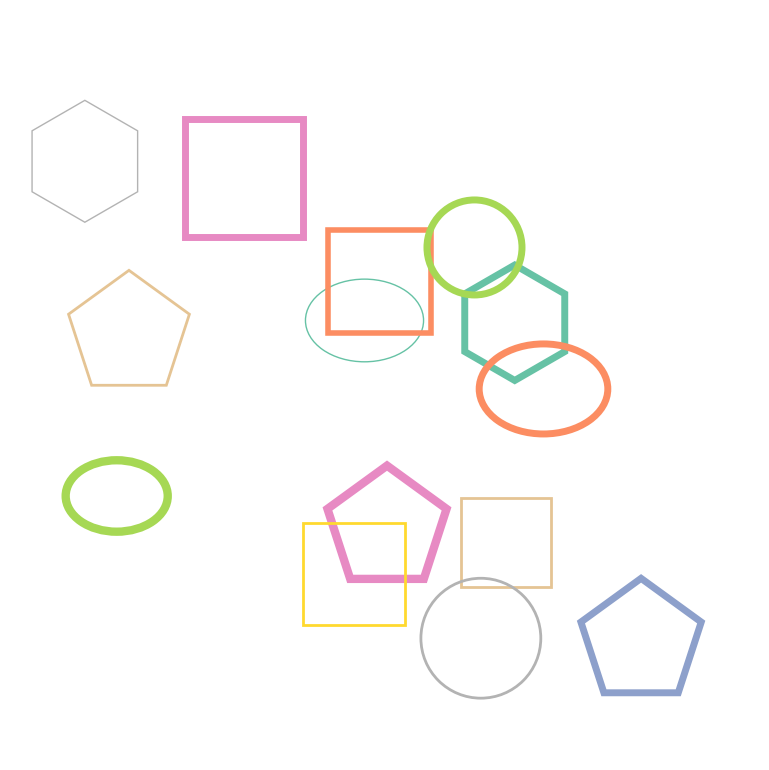[{"shape": "hexagon", "thickness": 2.5, "radius": 0.37, "center": [0.669, 0.581]}, {"shape": "oval", "thickness": 0.5, "radius": 0.38, "center": [0.473, 0.584]}, {"shape": "square", "thickness": 2, "radius": 0.33, "center": [0.493, 0.634]}, {"shape": "oval", "thickness": 2.5, "radius": 0.42, "center": [0.706, 0.495]}, {"shape": "pentagon", "thickness": 2.5, "radius": 0.41, "center": [0.833, 0.167]}, {"shape": "square", "thickness": 2.5, "radius": 0.38, "center": [0.316, 0.769]}, {"shape": "pentagon", "thickness": 3, "radius": 0.41, "center": [0.503, 0.314]}, {"shape": "oval", "thickness": 3, "radius": 0.33, "center": [0.152, 0.356]}, {"shape": "circle", "thickness": 2.5, "radius": 0.31, "center": [0.616, 0.679]}, {"shape": "square", "thickness": 1, "radius": 0.33, "center": [0.46, 0.255]}, {"shape": "pentagon", "thickness": 1, "radius": 0.41, "center": [0.167, 0.566]}, {"shape": "square", "thickness": 1, "radius": 0.29, "center": [0.657, 0.295]}, {"shape": "circle", "thickness": 1, "radius": 0.39, "center": [0.624, 0.171]}, {"shape": "hexagon", "thickness": 0.5, "radius": 0.4, "center": [0.11, 0.791]}]